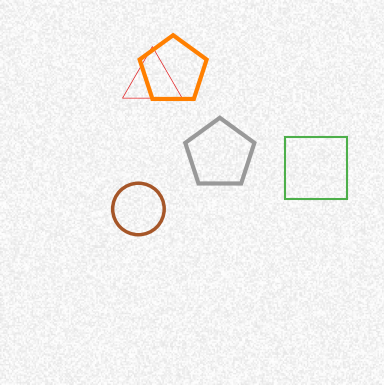[{"shape": "triangle", "thickness": 0.5, "radius": 0.45, "center": [0.396, 0.79]}, {"shape": "square", "thickness": 1.5, "radius": 0.41, "center": [0.821, 0.564]}, {"shape": "pentagon", "thickness": 3, "radius": 0.46, "center": [0.45, 0.817]}, {"shape": "circle", "thickness": 2.5, "radius": 0.33, "center": [0.36, 0.457]}, {"shape": "pentagon", "thickness": 3, "radius": 0.47, "center": [0.571, 0.6]}]